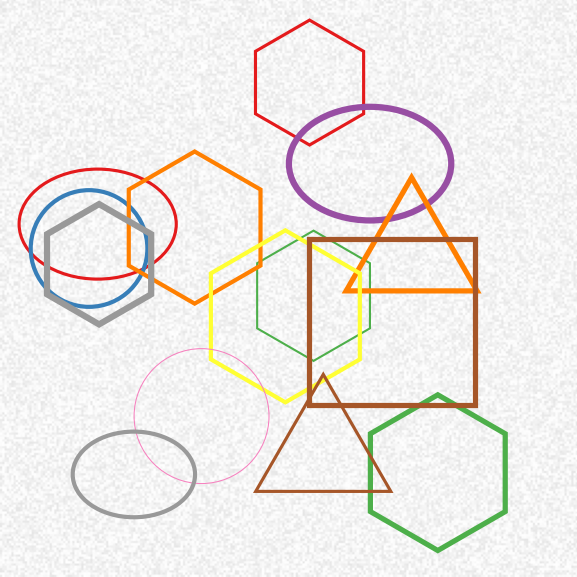[{"shape": "oval", "thickness": 1.5, "radius": 0.68, "center": [0.169, 0.611]}, {"shape": "hexagon", "thickness": 1.5, "radius": 0.54, "center": [0.536, 0.856]}, {"shape": "circle", "thickness": 2, "radius": 0.51, "center": [0.154, 0.569]}, {"shape": "hexagon", "thickness": 2.5, "radius": 0.67, "center": [0.758, 0.181]}, {"shape": "hexagon", "thickness": 1, "radius": 0.56, "center": [0.543, 0.487]}, {"shape": "oval", "thickness": 3, "radius": 0.7, "center": [0.641, 0.716]}, {"shape": "hexagon", "thickness": 2, "radius": 0.66, "center": [0.337, 0.605]}, {"shape": "triangle", "thickness": 2.5, "radius": 0.65, "center": [0.713, 0.561]}, {"shape": "hexagon", "thickness": 2, "radius": 0.74, "center": [0.494, 0.451]}, {"shape": "square", "thickness": 2.5, "radius": 0.72, "center": [0.679, 0.442]}, {"shape": "triangle", "thickness": 1.5, "radius": 0.68, "center": [0.56, 0.216]}, {"shape": "circle", "thickness": 0.5, "radius": 0.58, "center": [0.349, 0.279]}, {"shape": "hexagon", "thickness": 3, "radius": 0.52, "center": [0.172, 0.542]}, {"shape": "oval", "thickness": 2, "radius": 0.53, "center": [0.232, 0.178]}]